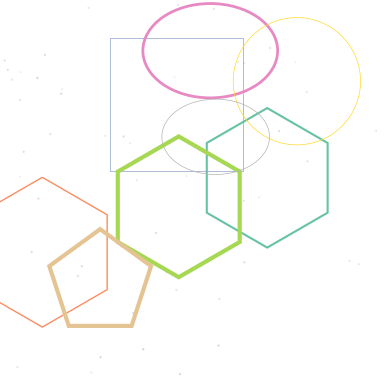[{"shape": "hexagon", "thickness": 1.5, "radius": 0.91, "center": [0.694, 0.538]}, {"shape": "hexagon", "thickness": 1, "radius": 0.97, "center": [0.11, 0.345]}, {"shape": "square", "thickness": 0.5, "radius": 0.86, "center": [0.458, 0.728]}, {"shape": "oval", "thickness": 2, "radius": 0.88, "center": [0.546, 0.868]}, {"shape": "hexagon", "thickness": 3, "radius": 0.91, "center": [0.464, 0.463]}, {"shape": "circle", "thickness": 0.5, "radius": 0.83, "center": [0.771, 0.789]}, {"shape": "pentagon", "thickness": 3, "radius": 0.69, "center": [0.26, 0.266]}, {"shape": "oval", "thickness": 0.5, "radius": 0.7, "center": [0.56, 0.645]}]